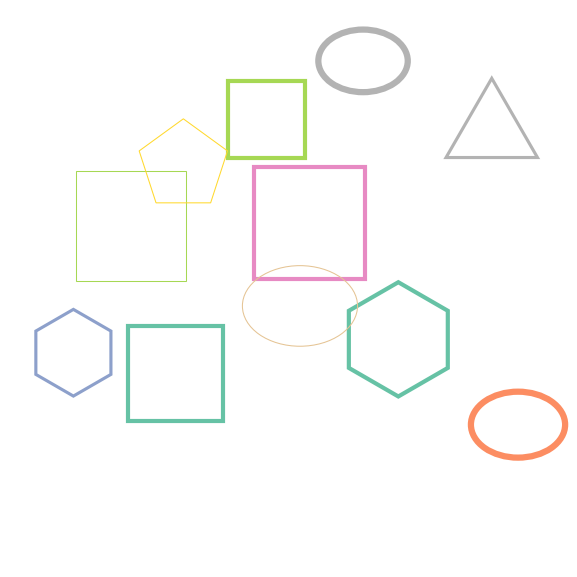[{"shape": "hexagon", "thickness": 2, "radius": 0.49, "center": [0.69, 0.412]}, {"shape": "square", "thickness": 2, "radius": 0.41, "center": [0.303, 0.352]}, {"shape": "oval", "thickness": 3, "radius": 0.41, "center": [0.897, 0.264]}, {"shape": "hexagon", "thickness": 1.5, "radius": 0.38, "center": [0.127, 0.388]}, {"shape": "square", "thickness": 2, "radius": 0.48, "center": [0.536, 0.613]}, {"shape": "square", "thickness": 0.5, "radius": 0.48, "center": [0.227, 0.608]}, {"shape": "square", "thickness": 2, "radius": 0.33, "center": [0.462, 0.792]}, {"shape": "pentagon", "thickness": 0.5, "radius": 0.4, "center": [0.317, 0.713]}, {"shape": "oval", "thickness": 0.5, "radius": 0.5, "center": [0.519, 0.469]}, {"shape": "triangle", "thickness": 1.5, "radius": 0.46, "center": [0.852, 0.772]}, {"shape": "oval", "thickness": 3, "radius": 0.39, "center": [0.629, 0.894]}]